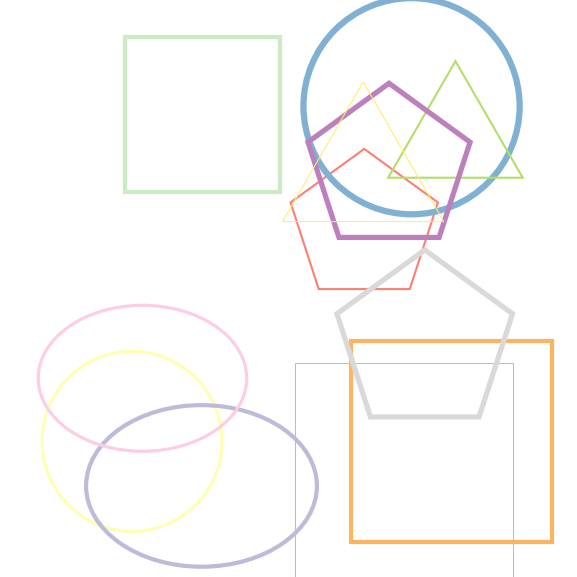[{"shape": "square", "thickness": 0.5, "radius": 0.94, "center": [0.699, 0.182]}, {"shape": "circle", "thickness": 1.5, "radius": 0.78, "center": [0.229, 0.235]}, {"shape": "oval", "thickness": 2, "radius": 1.0, "center": [0.349, 0.158]}, {"shape": "pentagon", "thickness": 1, "radius": 0.67, "center": [0.631, 0.607]}, {"shape": "circle", "thickness": 3, "radius": 0.94, "center": [0.713, 0.815]}, {"shape": "square", "thickness": 2, "radius": 0.87, "center": [0.781, 0.234]}, {"shape": "triangle", "thickness": 1, "radius": 0.67, "center": [0.789, 0.759]}, {"shape": "oval", "thickness": 1.5, "radius": 0.9, "center": [0.247, 0.344]}, {"shape": "pentagon", "thickness": 2.5, "radius": 0.8, "center": [0.736, 0.406]}, {"shape": "pentagon", "thickness": 2.5, "radius": 0.74, "center": [0.674, 0.707]}, {"shape": "square", "thickness": 2, "radius": 0.67, "center": [0.35, 0.801]}, {"shape": "triangle", "thickness": 0.5, "radius": 0.81, "center": [0.629, 0.696]}]